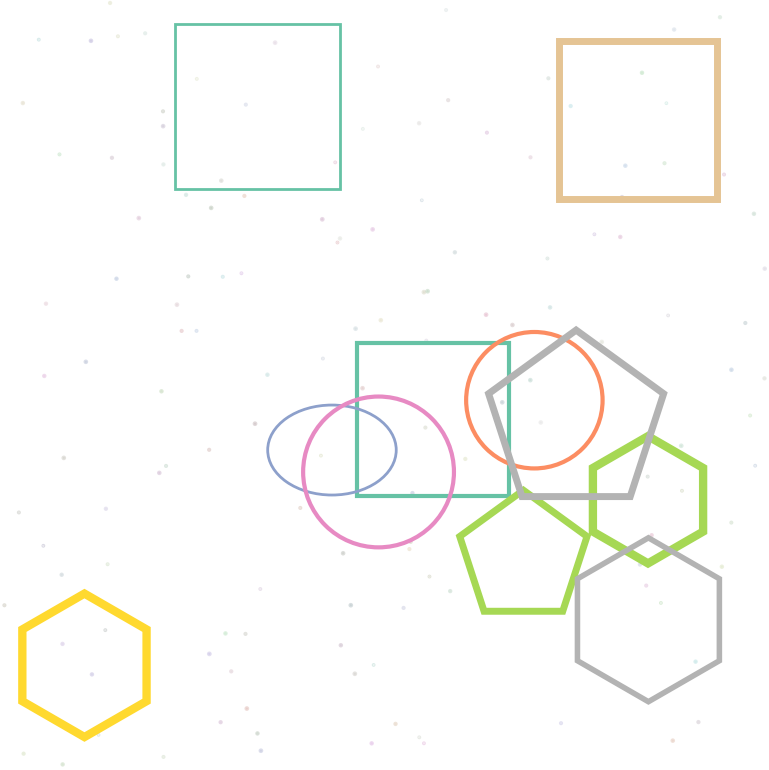[{"shape": "square", "thickness": 1, "radius": 0.54, "center": [0.334, 0.861]}, {"shape": "square", "thickness": 1.5, "radius": 0.49, "center": [0.563, 0.455]}, {"shape": "circle", "thickness": 1.5, "radius": 0.44, "center": [0.694, 0.48]}, {"shape": "oval", "thickness": 1, "radius": 0.42, "center": [0.431, 0.416]}, {"shape": "circle", "thickness": 1.5, "radius": 0.49, "center": [0.492, 0.387]}, {"shape": "pentagon", "thickness": 2.5, "radius": 0.43, "center": [0.68, 0.276]}, {"shape": "hexagon", "thickness": 3, "radius": 0.41, "center": [0.842, 0.351]}, {"shape": "hexagon", "thickness": 3, "radius": 0.47, "center": [0.11, 0.136]}, {"shape": "square", "thickness": 2.5, "radius": 0.52, "center": [0.829, 0.844]}, {"shape": "hexagon", "thickness": 2, "radius": 0.53, "center": [0.842, 0.195]}, {"shape": "pentagon", "thickness": 2.5, "radius": 0.6, "center": [0.748, 0.452]}]